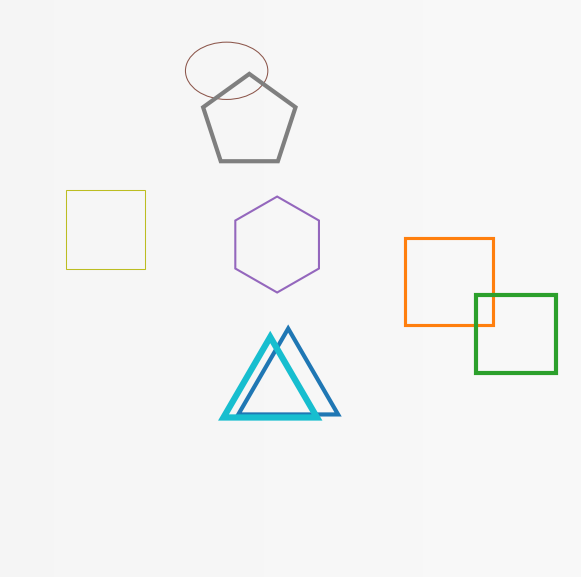[{"shape": "triangle", "thickness": 2, "radius": 0.5, "center": [0.496, 0.331]}, {"shape": "square", "thickness": 1.5, "radius": 0.38, "center": [0.772, 0.512]}, {"shape": "square", "thickness": 2, "radius": 0.34, "center": [0.888, 0.421]}, {"shape": "hexagon", "thickness": 1, "radius": 0.42, "center": [0.477, 0.576]}, {"shape": "oval", "thickness": 0.5, "radius": 0.35, "center": [0.39, 0.877]}, {"shape": "pentagon", "thickness": 2, "radius": 0.42, "center": [0.429, 0.788]}, {"shape": "square", "thickness": 0.5, "radius": 0.34, "center": [0.182, 0.602]}, {"shape": "triangle", "thickness": 3, "radius": 0.46, "center": [0.465, 0.323]}]